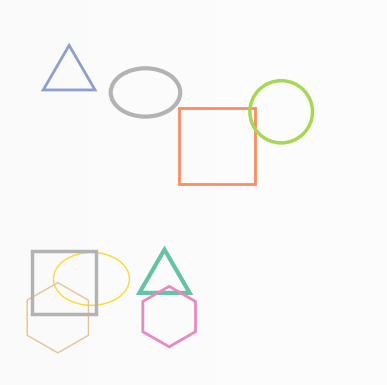[{"shape": "triangle", "thickness": 3, "radius": 0.37, "center": [0.425, 0.277]}, {"shape": "square", "thickness": 2, "radius": 0.49, "center": [0.561, 0.62]}, {"shape": "triangle", "thickness": 2, "radius": 0.39, "center": [0.178, 0.805]}, {"shape": "hexagon", "thickness": 2, "radius": 0.39, "center": [0.437, 0.178]}, {"shape": "circle", "thickness": 2.5, "radius": 0.4, "center": [0.726, 0.71]}, {"shape": "oval", "thickness": 1, "radius": 0.49, "center": [0.236, 0.276]}, {"shape": "hexagon", "thickness": 1, "radius": 0.46, "center": [0.149, 0.175]}, {"shape": "oval", "thickness": 3, "radius": 0.45, "center": [0.375, 0.76]}, {"shape": "square", "thickness": 2.5, "radius": 0.41, "center": [0.164, 0.266]}]